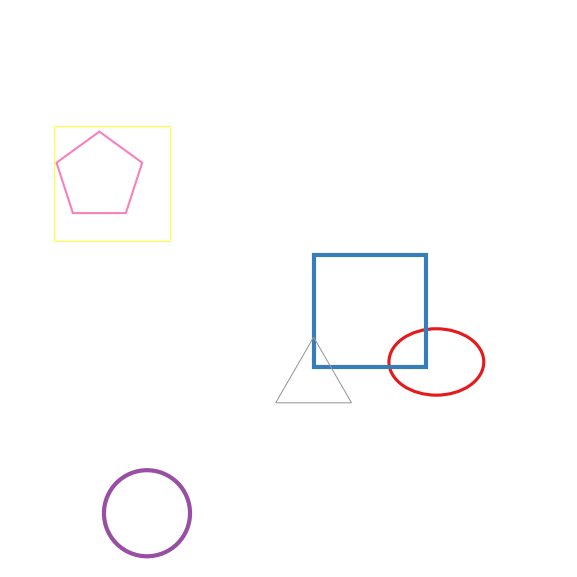[{"shape": "oval", "thickness": 1.5, "radius": 0.41, "center": [0.756, 0.372]}, {"shape": "square", "thickness": 2, "radius": 0.49, "center": [0.641, 0.46]}, {"shape": "circle", "thickness": 2, "radius": 0.37, "center": [0.255, 0.11]}, {"shape": "square", "thickness": 0.5, "radius": 0.5, "center": [0.194, 0.681]}, {"shape": "pentagon", "thickness": 1, "radius": 0.39, "center": [0.172, 0.693]}, {"shape": "triangle", "thickness": 0.5, "radius": 0.38, "center": [0.543, 0.34]}]